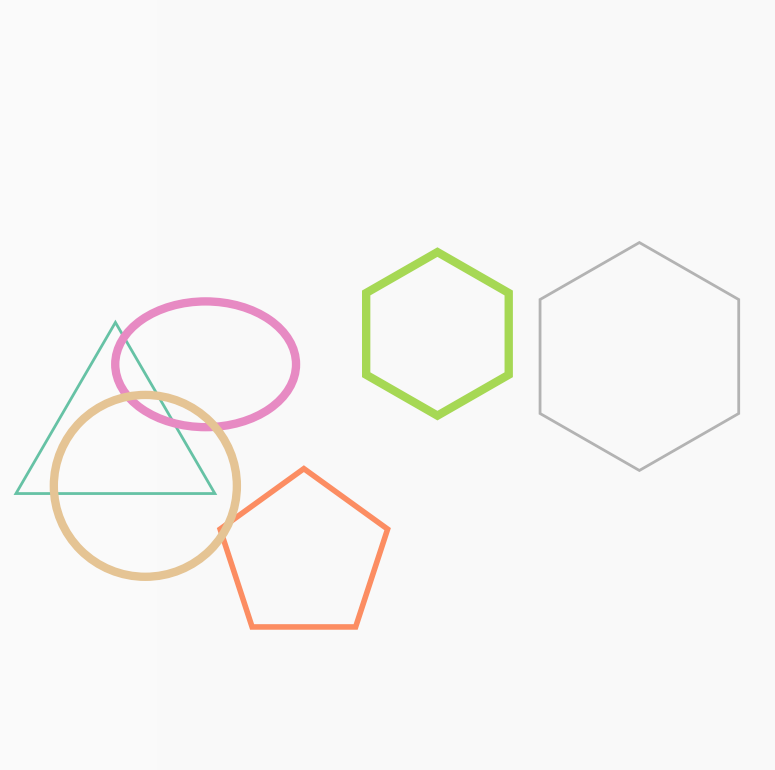[{"shape": "triangle", "thickness": 1, "radius": 0.74, "center": [0.149, 0.433]}, {"shape": "pentagon", "thickness": 2, "radius": 0.57, "center": [0.392, 0.278]}, {"shape": "oval", "thickness": 3, "radius": 0.58, "center": [0.265, 0.527]}, {"shape": "hexagon", "thickness": 3, "radius": 0.53, "center": [0.564, 0.566]}, {"shape": "circle", "thickness": 3, "radius": 0.59, "center": [0.188, 0.369]}, {"shape": "hexagon", "thickness": 1, "radius": 0.74, "center": [0.825, 0.537]}]